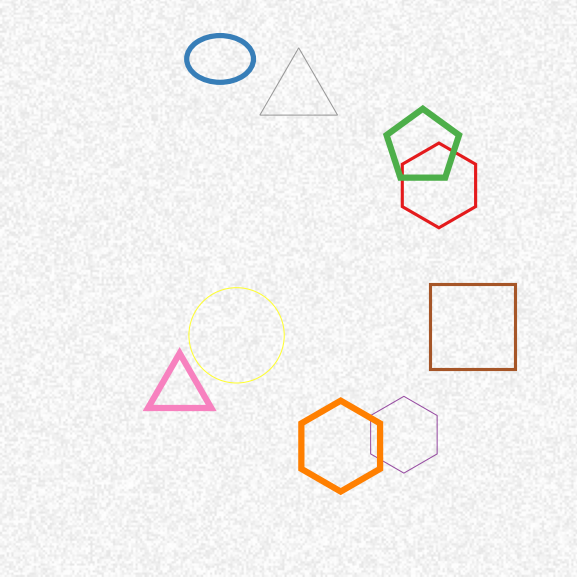[{"shape": "hexagon", "thickness": 1.5, "radius": 0.37, "center": [0.76, 0.678]}, {"shape": "oval", "thickness": 2.5, "radius": 0.29, "center": [0.381, 0.897]}, {"shape": "pentagon", "thickness": 3, "radius": 0.33, "center": [0.732, 0.745]}, {"shape": "hexagon", "thickness": 0.5, "radius": 0.33, "center": [0.699, 0.246]}, {"shape": "hexagon", "thickness": 3, "radius": 0.39, "center": [0.59, 0.227]}, {"shape": "circle", "thickness": 0.5, "radius": 0.41, "center": [0.41, 0.418]}, {"shape": "square", "thickness": 1.5, "radius": 0.37, "center": [0.818, 0.433]}, {"shape": "triangle", "thickness": 3, "radius": 0.32, "center": [0.311, 0.324]}, {"shape": "triangle", "thickness": 0.5, "radius": 0.39, "center": [0.517, 0.839]}]